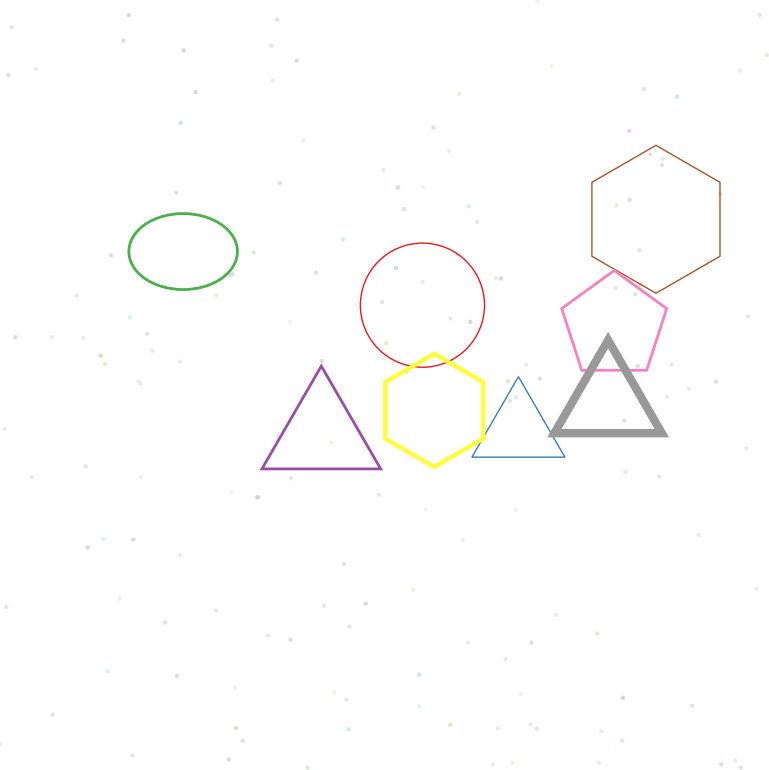[{"shape": "circle", "thickness": 0.5, "radius": 0.4, "center": [0.549, 0.604]}, {"shape": "triangle", "thickness": 0.5, "radius": 0.35, "center": [0.673, 0.441]}, {"shape": "oval", "thickness": 1, "radius": 0.35, "center": [0.238, 0.673]}, {"shape": "triangle", "thickness": 1, "radius": 0.45, "center": [0.417, 0.436]}, {"shape": "hexagon", "thickness": 1.5, "radius": 0.37, "center": [0.564, 0.467]}, {"shape": "hexagon", "thickness": 0.5, "radius": 0.48, "center": [0.852, 0.715]}, {"shape": "pentagon", "thickness": 1, "radius": 0.36, "center": [0.798, 0.577]}, {"shape": "triangle", "thickness": 3, "radius": 0.4, "center": [0.79, 0.478]}]